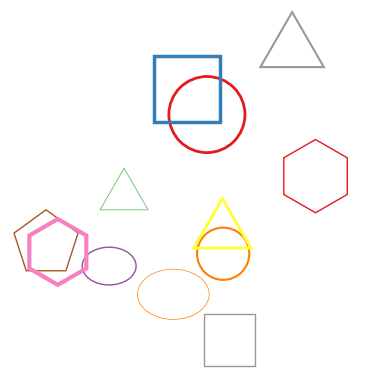[{"shape": "hexagon", "thickness": 1, "radius": 0.48, "center": [0.82, 0.543]}, {"shape": "circle", "thickness": 2, "radius": 0.49, "center": [0.537, 0.702]}, {"shape": "square", "thickness": 2.5, "radius": 0.43, "center": [0.485, 0.769]}, {"shape": "triangle", "thickness": 0.5, "radius": 0.36, "center": [0.322, 0.491]}, {"shape": "oval", "thickness": 1, "radius": 0.35, "center": [0.283, 0.309]}, {"shape": "oval", "thickness": 0.5, "radius": 0.47, "center": [0.45, 0.236]}, {"shape": "circle", "thickness": 1.5, "radius": 0.34, "center": [0.58, 0.341]}, {"shape": "triangle", "thickness": 2, "radius": 0.43, "center": [0.578, 0.399]}, {"shape": "pentagon", "thickness": 1, "radius": 0.44, "center": [0.12, 0.368]}, {"shape": "hexagon", "thickness": 3, "radius": 0.43, "center": [0.15, 0.346]}, {"shape": "triangle", "thickness": 1.5, "radius": 0.48, "center": [0.759, 0.873]}, {"shape": "square", "thickness": 1, "radius": 0.33, "center": [0.596, 0.117]}]